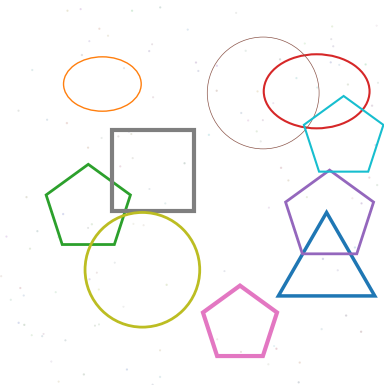[{"shape": "triangle", "thickness": 2.5, "radius": 0.72, "center": [0.848, 0.304]}, {"shape": "oval", "thickness": 1, "radius": 0.5, "center": [0.266, 0.782]}, {"shape": "pentagon", "thickness": 2, "radius": 0.58, "center": [0.229, 0.458]}, {"shape": "oval", "thickness": 1.5, "radius": 0.69, "center": [0.822, 0.763]}, {"shape": "pentagon", "thickness": 2, "radius": 0.6, "center": [0.856, 0.438]}, {"shape": "circle", "thickness": 0.5, "radius": 0.73, "center": [0.684, 0.759]}, {"shape": "pentagon", "thickness": 3, "radius": 0.51, "center": [0.623, 0.157]}, {"shape": "square", "thickness": 3, "radius": 0.53, "center": [0.398, 0.557]}, {"shape": "circle", "thickness": 2, "radius": 0.74, "center": [0.37, 0.299]}, {"shape": "pentagon", "thickness": 1.5, "radius": 0.54, "center": [0.893, 0.642]}]